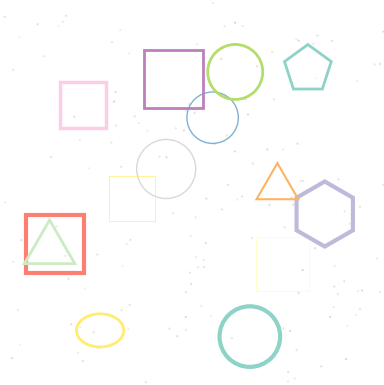[{"shape": "pentagon", "thickness": 2, "radius": 0.32, "center": [0.8, 0.82]}, {"shape": "circle", "thickness": 3, "radius": 0.39, "center": [0.649, 0.126]}, {"shape": "square", "thickness": 0.5, "radius": 0.35, "center": [0.734, 0.315]}, {"shape": "hexagon", "thickness": 3, "radius": 0.42, "center": [0.843, 0.444]}, {"shape": "square", "thickness": 3, "radius": 0.38, "center": [0.143, 0.366]}, {"shape": "circle", "thickness": 1, "radius": 0.33, "center": [0.552, 0.694]}, {"shape": "triangle", "thickness": 1.5, "radius": 0.31, "center": [0.721, 0.514]}, {"shape": "circle", "thickness": 2, "radius": 0.36, "center": [0.611, 0.813]}, {"shape": "square", "thickness": 2.5, "radius": 0.3, "center": [0.215, 0.727]}, {"shape": "circle", "thickness": 1, "radius": 0.38, "center": [0.432, 0.561]}, {"shape": "square", "thickness": 2, "radius": 0.38, "center": [0.451, 0.795]}, {"shape": "triangle", "thickness": 2, "radius": 0.38, "center": [0.129, 0.353]}, {"shape": "square", "thickness": 0.5, "radius": 0.3, "center": [0.343, 0.485]}, {"shape": "oval", "thickness": 2, "radius": 0.31, "center": [0.26, 0.142]}]